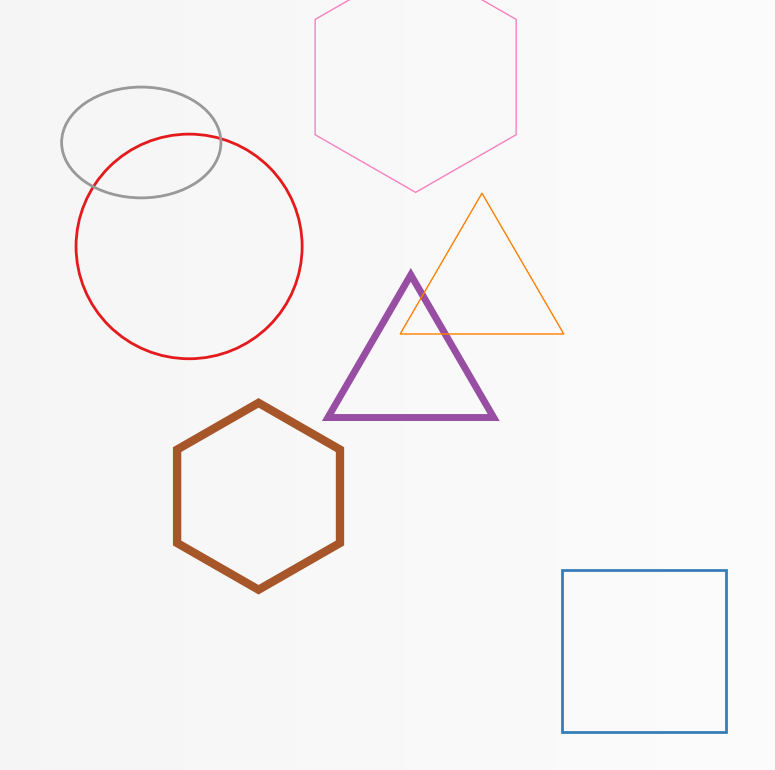[{"shape": "circle", "thickness": 1, "radius": 0.73, "center": [0.244, 0.68]}, {"shape": "square", "thickness": 1, "radius": 0.53, "center": [0.831, 0.154]}, {"shape": "triangle", "thickness": 2.5, "radius": 0.62, "center": [0.53, 0.52]}, {"shape": "triangle", "thickness": 0.5, "radius": 0.61, "center": [0.622, 0.627]}, {"shape": "hexagon", "thickness": 3, "radius": 0.61, "center": [0.334, 0.355]}, {"shape": "hexagon", "thickness": 0.5, "radius": 0.75, "center": [0.536, 0.9]}, {"shape": "oval", "thickness": 1, "radius": 0.51, "center": [0.182, 0.815]}]